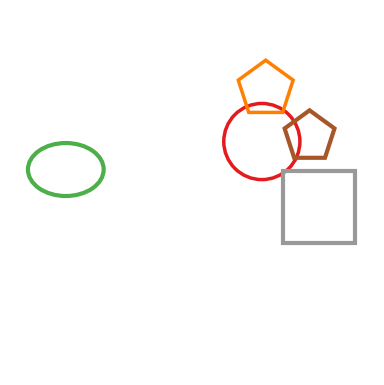[{"shape": "circle", "thickness": 2.5, "radius": 0.49, "center": [0.68, 0.632]}, {"shape": "oval", "thickness": 3, "radius": 0.49, "center": [0.171, 0.56]}, {"shape": "pentagon", "thickness": 2.5, "radius": 0.37, "center": [0.69, 0.769]}, {"shape": "pentagon", "thickness": 3, "radius": 0.34, "center": [0.804, 0.645]}, {"shape": "square", "thickness": 3, "radius": 0.47, "center": [0.828, 0.461]}]